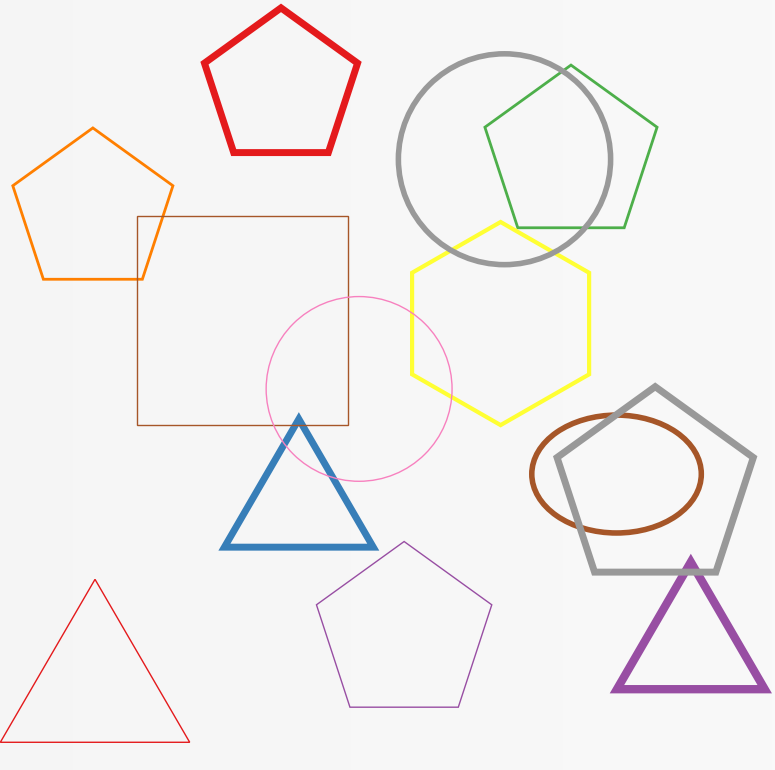[{"shape": "triangle", "thickness": 0.5, "radius": 0.71, "center": [0.123, 0.107]}, {"shape": "pentagon", "thickness": 2.5, "radius": 0.52, "center": [0.363, 0.886]}, {"shape": "triangle", "thickness": 2.5, "radius": 0.55, "center": [0.386, 0.345]}, {"shape": "pentagon", "thickness": 1, "radius": 0.58, "center": [0.737, 0.799]}, {"shape": "pentagon", "thickness": 0.5, "radius": 0.59, "center": [0.521, 0.178]}, {"shape": "triangle", "thickness": 3, "radius": 0.55, "center": [0.891, 0.16]}, {"shape": "pentagon", "thickness": 1, "radius": 0.54, "center": [0.12, 0.725]}, {"shape": "hexagon", "thickness": 1.5, "radius": 0.66, "center": [0.646, 0.58]}, {"shape": "oval", "thickness": 2, "radius": 0.55, "center": [0.796, 0.384]}, {"shape": "square", "thickness": 0.5, "radius": 0.68, "center": [0.313, 0.584]}, {"shape": "circle", "thickness": 0.5, "radius": 0.6, "center": [0.463, 0.495]}, {"shape": "circle", "thickness": 2, "radius": 0.68, "center": [0.651, 0.793]}, {"shape": "pentagon", "thickness": 2.5, "radius": 0.67, "center": [0.845, 0.365]}]